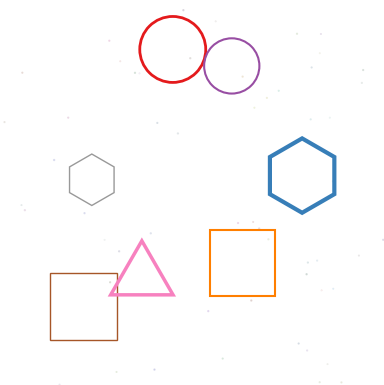[{"shape": "circle", "thickness": 2, "radius": 0.43, "center": [0.449, 0.872]}, {"shape": "hexagon", "thickness": 3, "radius": 0.48, "center": [0.785, 0.544]}, {"shape": "circle", "thickness": 1.5, "radius": 0.36, "center": [0.602, 0.829]}, {"shape": "square", "thickness": 1.5, "radius": 0.42, "center": [0.63, 0.317]}, {"shape": "square", "thickness": 1, "radius": 0.44, "center": [0.218, 0.203]}, {"shape": "triangle", "thickness": 2.5, "radius": 0.47, "center": [0.368, 0.281]}, {"shape": "hexagon", "thickness": 1, "radius": 0.33, "center": [0.238, 0.533]}]